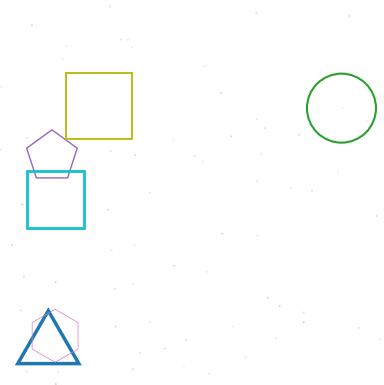[{"shape": "triangle", "thickness": 2.5, "radius": 0.46, "center": [0.125, 0.101]}, {"shape": "circle", "thickness": 1.5, "radius": 0.45, "center": [0.887, 0.719]}, {"shape": "pentagon", "thickness": 1, "radius": 0.35, "center": [0.135, 0.594]}, {"shape": "hexagon", "thickness": 0.5, "radius": 0.34, "center": [0.143, 0.128]}, {"shape": "square", "thickness": 1.5, "radius": 0.42, "center": [0.257, 0.725]}, {"shape": "square", "thickness": 2, "radius": 0.37, "center": [0.143, 0.483]}]